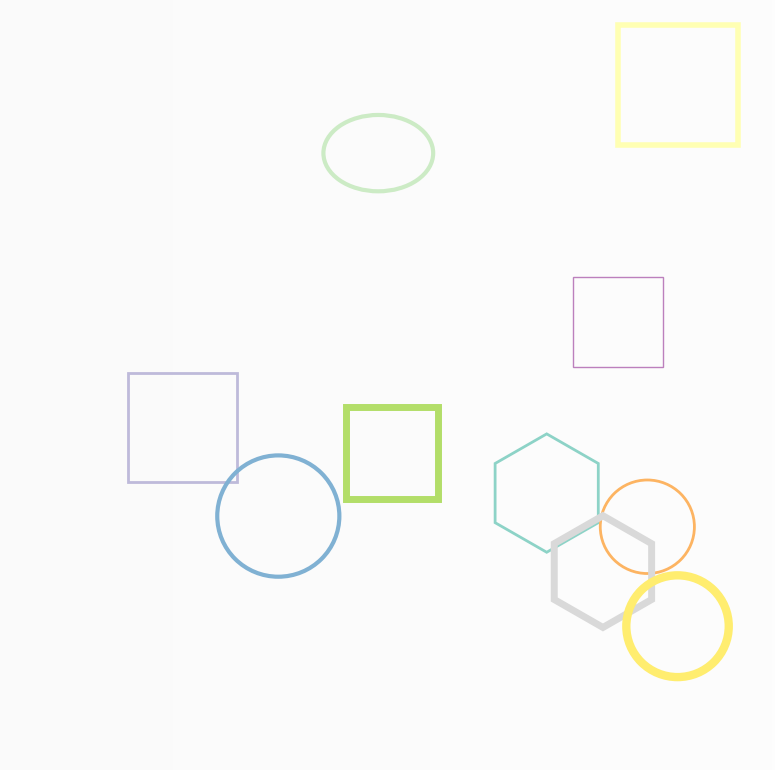[{"shape": "hexagon", "thickness": 1, "radius": 0.38, "center": [0.705, 0.36]}, {"shape": "square", "thickness": 2, "radius": 0.39, "center": [0.875, 0.89]}, {"shape": "square", "thickness": 1, "radius": 0.35, "center": [0.235, 0.445]}, {"shape": "circle", "thickness": 1.5, "radius": 0.39, "center": [0.359, 0.33]}, {"shape": "circle", "thickness": 1, "radius": 0.3, "center": [0.835, 0.316]}, {"shape": "square", "thickness": 2.5, "radius": 0.3, "center": [0.506, 0.412]}, {"shape": "hexagon", "thickness": 2.5, "radius": 0.36, "center": [0.778, 0.258]}, {"shape": "square", "thickness": 0.5, "radius": 0.29, "center": [0.798, 0.582]}, {"shape": "oval", "thickness": 1.5, "radius": 0.35, "center": [0.488, 0.801]}, {"shape": "circle", "thickness": 3, "radius": 0.33, "center": [0.874, 0.187]}]